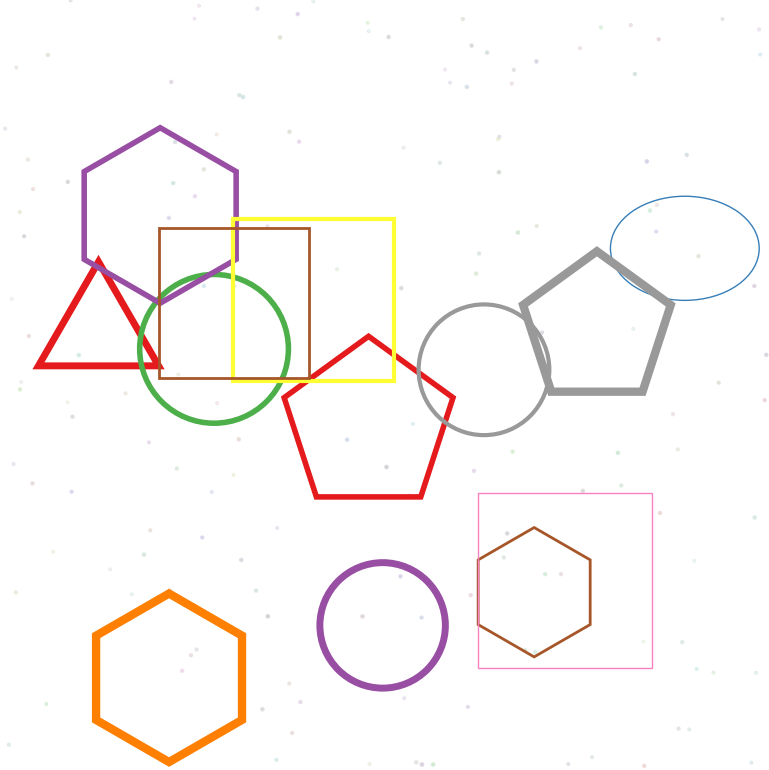[{"shape": "pentagon", "thickness": 2, "radius": 0.58, "center": [0.479, 0.448]}, {"shape": "triangle", "thickness": 2.5, "radius": 0.45, "center": [0.128, 0.57]}, {"shape": "oval", "thickness": 0.5, "radius": 0.48, "center": [0.889, 0.678]}, {"shape": "circle", "thickness": 2, "radius": 0.48, "center": [0.278, 0.547]}, {"shape": "hexagon", "thickness": 2, "radius": 0.57, "center": [0.208, 0.72]}, {"shape": "circle", "thickness": 2.5, "radius": 0.41, "center": [0.497, 0.188]}, {"shape": "hexagon", "thickness": 3, "radius": 0.55, "center": [0.22, 0.12]}, {"shape": "square", "thickness": 1.5, "radius": 0.52, "center": [0.408, 0.611]}, {"shape": "hexagon", "thickness": 1, "radius": 0.42, "center": [0.694, 0.231]}, {"shape": "square", "thickness": 1, "radius": 0.49, "center": [0.304, 0.606]}, {"shape": "square", "thickness": 0.5, "radius": 0.57, "center": [0.734, 0.246]}, {"shape": "circle", "thickness": 1.5, "radius": 0.42, "center": [0.629, 0.52]}, {"shape": "pentagon", "thickness": 3, "radius": 0.5, "center": [0.775, 0.573]}]